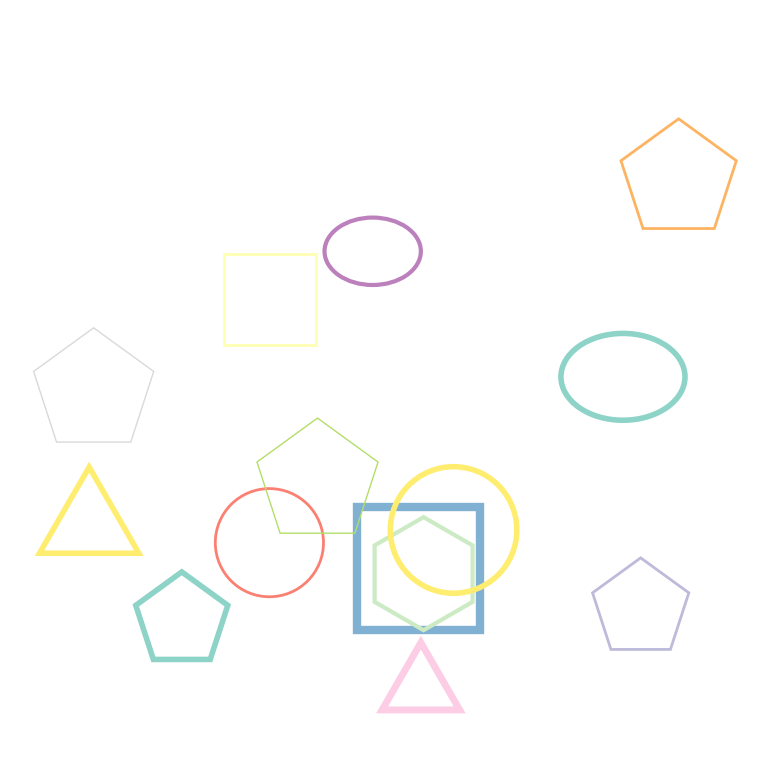[{"shape": "oval", "thickness": 2, "radius": 0.4, "center": [0.809, 0.511]}, {"shape": "pentagon", "thickness": 2, "radius": 0.31, "center": [0.236, 0.194]}, {"shape": "square", "thickness": 1, "radius": 0.3, "center": [0.351, 0.611]}, {"shape": "pentagon", "thickness": 1, "radius": 0.33, "center": [0.832, 0.21]}, {"shape": "circle", "thickness": 1, "radius": 0.35, "center": [0.35, 0.295]}, {"shape": "square", "thickness": 3, "radius": 0.4, "center": [0.544, 0.262]}, {"shape": "pentagon", "thickness": 1, "radius": 0.39, "center": [0.881, 0.767]}, {"shape": "pentagon", "thickness": 0.5, "radius": 0.41, "center": [0.412, 0.374]}, {"shape": "triangle", "thickness": 2.5, "radius": 0.29, "center": [0.547, 0.107]}, {"shape": "pentagon", "thickness": 0.5, "radius": 0.41, "center": [0.122, 0.492]}, {"shape": "oval", "thickness": 1.5, "radius": 0.31, "center": [0.484, 0.674]}, {"shape": "hexagon", "thickness": 1.5, "radius": 0.37, "center": [0.55, 0.255]}, {"shape": "circle", "thickness": 2, "radius": 0.41, "center": [0.589, 0.312]}, {"shape": "triangle", "thickness": 2, "radius": 0.37, "center": [0.116, 0.319]}]